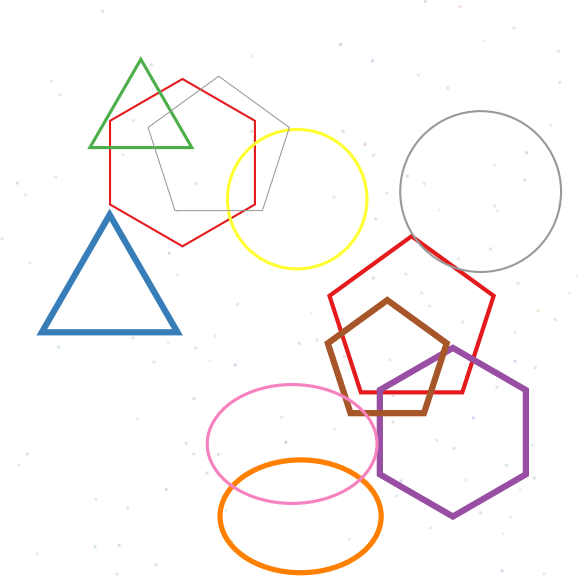[{"shape": "pentagon", "thickness": 2, "radius": 0.75, "center": [0.713, 0.441]}, {"shape": "hexagon", "thickness": 1, "radius": 0.72, "center": [0.316, 0.717]}, {"shape": "triangle", "thickness": 3, "radius": 0.68, "center": [0.19, 0.492]}, {"shape": "triangle", "thickness": 1.5, "radius": 0.51, "center": [0.244, 0.795]}, {"shape": "hexagon", "thickness": 3, "radius": 0.73, "center": [0.784, 0.251]}, {"shape": "oval", "thickness": 2.5, "radius": 0.7, "center": [0.521, 0.105]}, {"shape": "circle", "thickness": 1.5, "radius": 0.6, "center": [0.515, 0.654]}, {"shape": "pentagon", "thickness": 3, "radius": 0.54, "center": [0.671, 0.371]}, {"shape": "oval", "thickness": 1.5, "radius": 0.74, "center": [0.506, 0.23]}, {"shape": "circle", "thickness": 1, "radius": 0.7, "center": [0.832, 0.667]}, {"shape": "pentagon", "thickness": 0.5, "radius": 0.64, "center": [0.379, 0.739]}]